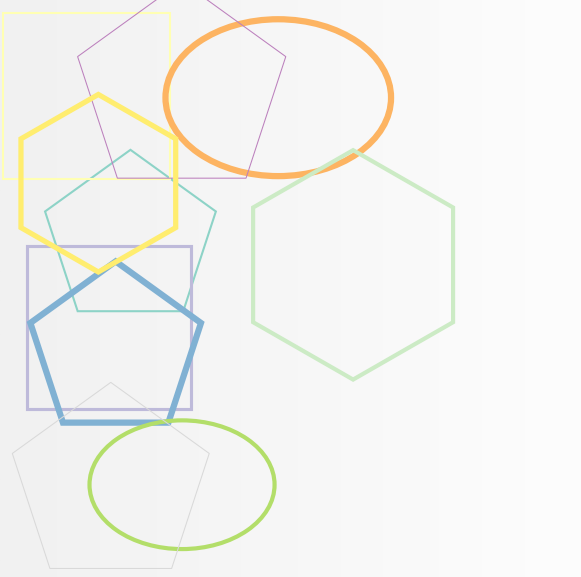[{"shape": "pentagon", "thickness": 1, "radius": 0.77, "center": [0.224, 0.585]}, {"shape": "square", "thickness": 1, "radius": 0.72, "center": [0.149, 0.833]}, {"shape": "square", "thickness": 1.5, "radius": 0.71, "center": [0.188, 0.432]}, {"shape": "pentagon", "thickness": 3, "radius": 0.77, "center": [0.199, 0.392]}, {"shape": "oval", "thickness": 3, "radius": 0.97, "center": [0.479, 0.83]}, {"shape": "oval", "thickness": 2, "radius": 0.8, "center": [0.313, 0.16]}, {"shape": "pentagon", "thickness": 0.5, "radius": 0.89, "center": [0.191, 0.159]}, {"shape": "pentagon", "thickness": 0.5, "radius": 0.94, "center": [0.313, 0.843]}, {"shape": "hexagon", "thickness": 2, "radius": 0.99, "center": [0.607, 0.541]}, {"shape": "hexagon", "thickness": 2.5, "radius": 0.77, "center": [0.169, 0.682]}]